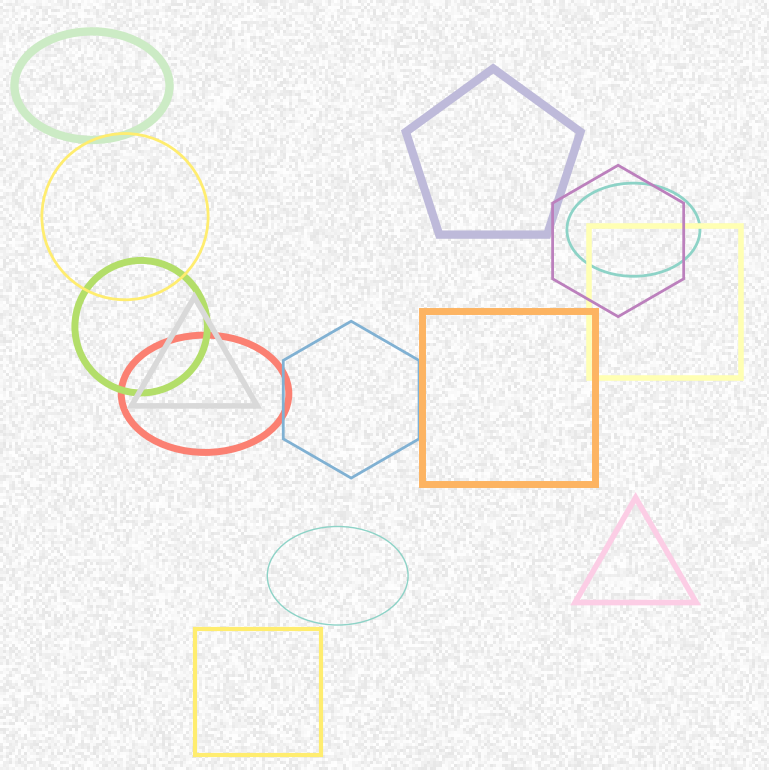[{"shape": "oval", "thickness": 1, "radius": 0.43, "center": [0.823, 0.702]}, {"shape": "oval", "thickness": 0.5, "radius": 0.46, "center": [0.439, 0.252]}, {"shape": "square", "thickness": 2, "radius": 0.49, "center": [0.864, 0.608]}, {"shape": "pentagon", "thickness": 3, "radius": 0.6, "center": [0.641, 0.792]}, {"shape": "oval", "thickness": 2.5, "radius": 0.54, "center": [0.266, 0.489]}, {"shape": "hexagon", "thickness": 1, "radius": 0.51, "center": [0.456, 0.481]}, {"shape": "square", "thickness": 2.5, "radius": 0.56, "center": [0.66, 0.484]}, {"shape": "circle", "thickness": 2.5, "radius": 0.43, "center": [0.183, 0.576]}, {"shape": "triangle", "thickness": 2, "radius": 0.45, "center": [0.825, 0.263]}, {"shape": "triangle", "thickness": 2, "radius": 0.47, "center": [0.252, 0.52]}, {"shape": "hexagon", "thickness": 1, "radius": 0.49, "center": [0.803, 0.687]}, {"shape": "oval", "thickness": 3, "radius": 0.5, "center": [0.119, 0.889]}, {"shape": "square", "thickness": 1.5, "radius": 0.41, "center": [0.335, 0.101]}, {"shape": "circle", "thickness": 1, "radius": 0.54, "center": [0.162, 0.719]}]